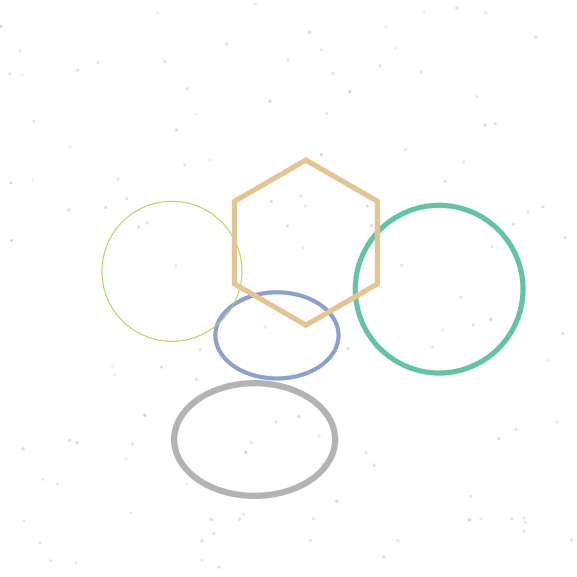[{"shape": "circle", "thickness": 2.5, "radius": 0.73, "center": [0.76, 0.498]}, {"shape": "oval", "thickness": 2, "radius": 0.53, "center": [0.48, 0.418]}, {"shape": "circle", "thickness": 0.5, "radius": 0.61, "center": [0.298, 0.529]}, {"shape": "hexagon", "thickness": 2.5, "radius": 0.71, "center": [0.53, 0.579]}, {"shape": "oval", "thickness": 3, "radius": 0.7, "center": [0.441, 0.238]}]